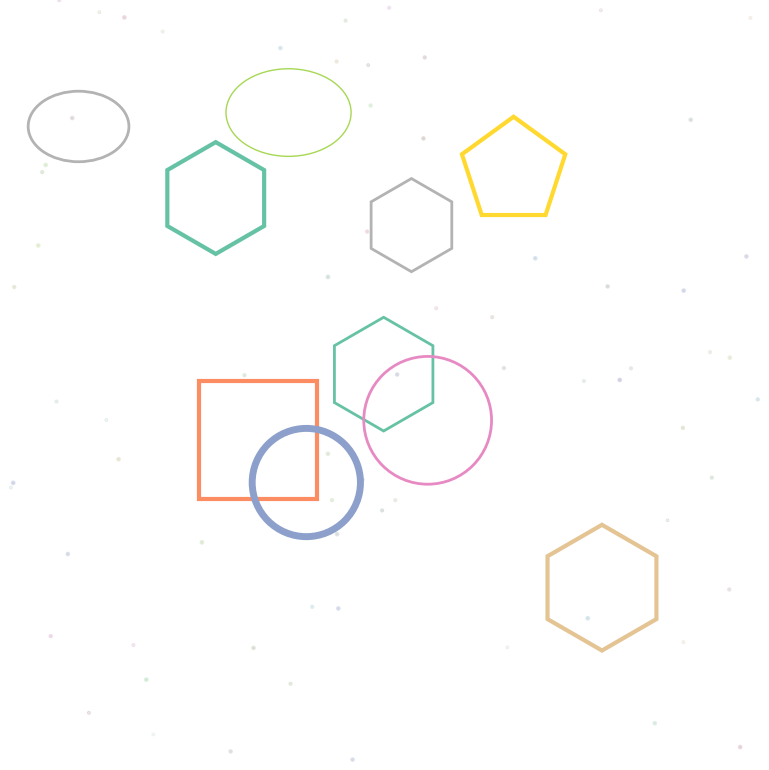[{"shape": "hexagon", "thickness": 1.5, "radius": 0.36, "center": [0.28, 0.743]}, {"shape": "hexagon", "thickness": 1, "radius": 0.37, "center": [0.498, 0.514]}, {"shape": "square", "thickness": 1.5, "radius": 0.38, "center": [0.335, 0.429]}, {"shape": "circle", "thickness": 2.5, "radius": 0.35, "center": [0.398, 0.373]}, {"shape": "circle", "thickness": 1, "radius": 0.41, "center": [0.555, 0.454]}, {"shape": "oval", "thickness": 0.5, "radius": 0.41, "center": [0.375, 0.854]}, {"shape": "pentagon", "thickness": 1.5, "radius": 0.35, "center": [0.667, 0.778]}, {"shape": "hexagon", "thickness": 1.5, "radius": 0.41, "center": [0.782, 0.237]}, {"shape": "hexagon", "thickness": 1, "radius": 0.3, "center": [0.534, 0.708]}, {"shape": "oval", "thickness": 1, "radius": 0.33, "center": [0.102, 0.836]}]